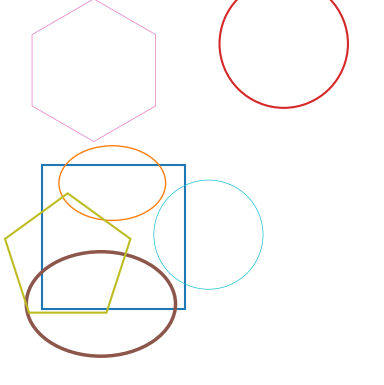[{"shape": "square", "thickness": 1.5, "radius": 0.93, "center": [0.294, 0.385]}, {"shape": "oval", "thickness": 1, "radius": 0.69, "center": [0.292, 0.524]}, {"shape": "circle", "thickness": 1.5, "radius": 0.83, "center": [0.737, 0.887]}, {"shape": "oval", "thickness": 2.5, "radius": 0.97, "center": [0.262, 0.211]}, {"shape": "hexagon", "thickness": 0.5, "radius": 0.93, "center": [0.244, 0.817]}, {"shape": "pentagon", "thickness": 1.5, "radius": 0.86, "center": [0.176, 0.327]}, {"shape": "circle", "thickness": 0.5, "radius": 0.71, "center": [0.541, 0.39]}]